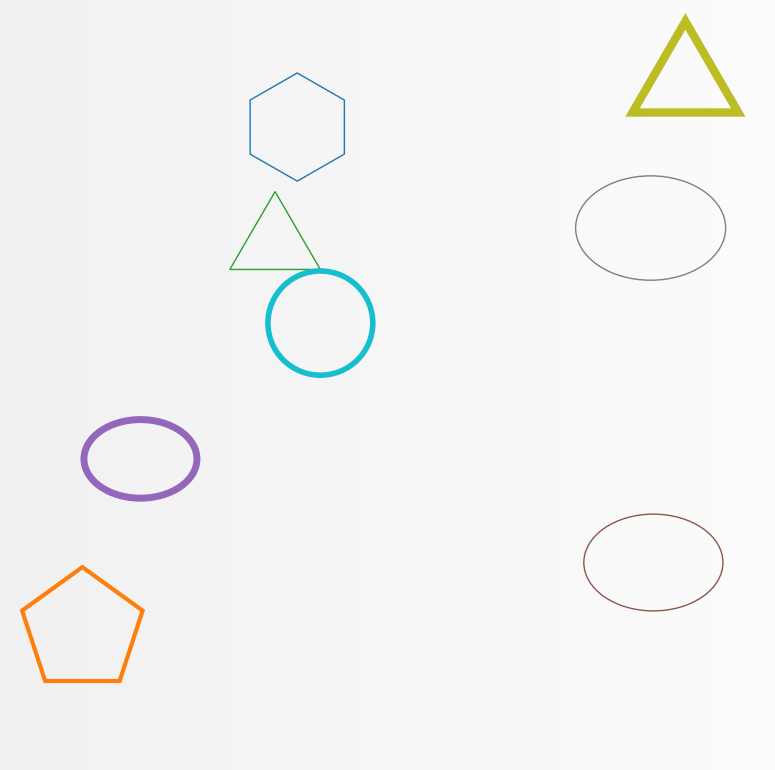[{"shape": "hexagon", "thickness": 0.5, "radius": 0.35, "center": [0.384, 0.835]}, {"shape": "pentagon", "thickness": 1.5, "radius": 0.41, "center": [0.106, 0.182]}, {"shape": "triangle", "thickness": 0.5, "radius": 0.34, "center": [0.355, 0.684]}, {"shape": "oval", "thickness": 2.5, "radius": 0.36, "center": [0.181, 0.404]}, {"shape": "oval", "thickness": 0.5, "radius": 0.45, "center": [0.843, 0.269]}, {"shape": "oval", "thickness": 0.5, "radius": 0.48, "center": [0.84, 0.704]}, {"shape": "triangle", "thickness": 3, "radius": 0.39, "center": [0.884, 0.893]}, {"shape": "circle", "thickness": 2, "radius": 0.34, "center": [0.413, 0.58]}]